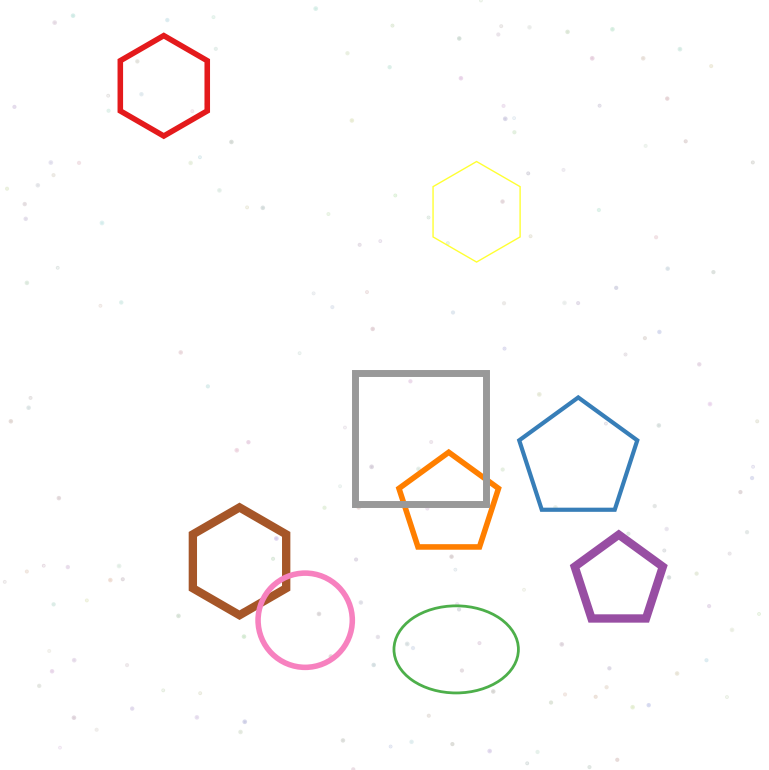[{"shape": "hexagon", "thickness": 2, "radius": 0.33, "center": [0.213, 0.889]}, {"shape": "pentagon", "thickness": 1.5, "radius": 0.4, "center": [0.751, 0.403]}, {"shape": "oval", "thickness": 1, "radius": 0.4, "center": [0.592, 0.157]}, {"shape": "pentagon", "thickness": 3, "radius": 0.3, "center": [0.804, 0.245]}, {"shape": "pentagon", "thickness": 2, "radius": 0.34, "center": [0.583, 0.345]}, {"shape": "hexagon", "thickness": 0.5, "radius": 0.33, "center": [0.619, 0.725]}, {"shape": "hexagon", "thickness": 3, "radius": 0.35, "center": [0.311, 0.271]}, {"shape": "circle", "thickness": 2, "radius": 0.31, "center": [0.396, 0.195]}, {"shape": "square", "thickness": 2.5, "radius": 0.43, "center": [0.546, 0.43]}]